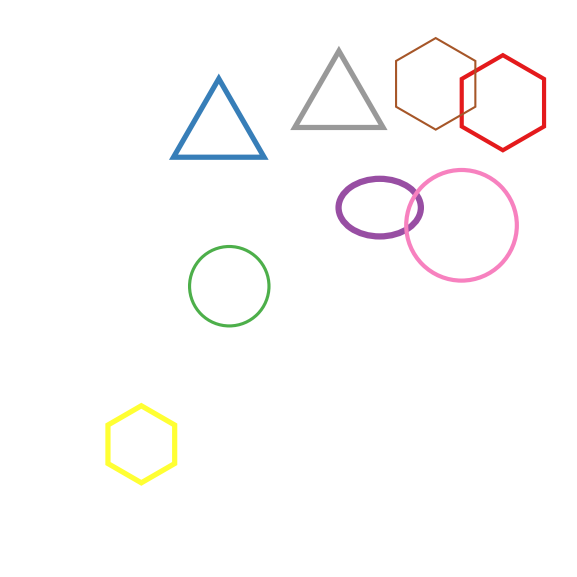[{"shape": "hexagon", "thickness": 2, "radius": 0.41, "center": [0.871, 0.821]}, {"shape": "triangle", "thickness": 2.5, "radius": 0.45, "center": [0.379, 0.772]}, {"shape": "circle", "thickness": 1.5, "radius": 0.34, "center": [0.397, 0.504]}, {"shape": "oval", "thickness": 3, "radius": 0.36, "center": [0.658, 0.64]}, {"shape": "hexagon", "thickness": 2.5, "radius": 0.33, "center": [0.245, 0.23]}, {"shape": "hexagon", "thickness": 1, "radius": 0.4, "center": [0.754, 0.854]}, {"shape": "circle", "thickness": 2, "radius": 0.48, "center": [0.799, 0.609]}, {"shape": "triangle", "thickness": 2.5, "radius": 0.44, "center": [0.587, 0.823]}]